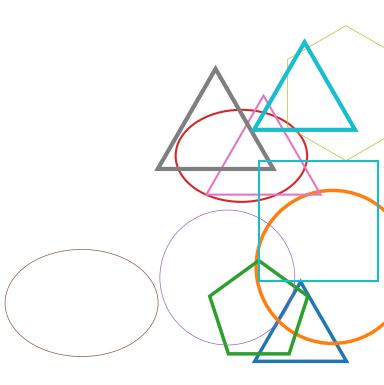[{"shape": "triangle", "thickness": 2.5, "radius": 0.69, "center": [0.781, 0.13]}, {"shape": "circle", "thickness": 2.5, "radius": 0.99, "center": [0.864, 0.307]}, {"shape": "pentagon", "thickness": 2.5, "radius": 0.67, "center": [0.672, 0.189]}, {"shape": "oval", "thickness": 1.5, "radius": 0.85, "center": [0.627, 0.595]}, {"shape": "circle", "thickness": 0.5, "radius": 0.88, "center": [0.59, 0.279]}, {"shape": "oval", "thickness": 0.5, "radius": 0.99, "center": [0.212, 0.213]}, {"shape": "triangle", "thickness": 1.5, "radius": 0.86, "center": [0.684, 0.58]}, {"shape": "triangle", "thickness": 3, "radius": 0.87, "center": [0.56, 0.648]}, {"shape": "hexagon", "thickness": 0.5, "radius": 0.88, "center": [0.899, 0.758]}, {"shape": "triangle", "thickness": 3, "radius": 0.76, "center": [0.791, 0.739]}, {"shape": "square", "thickness": 1.5, "radius": 0.78, "center": [0.827, 0.427]}]